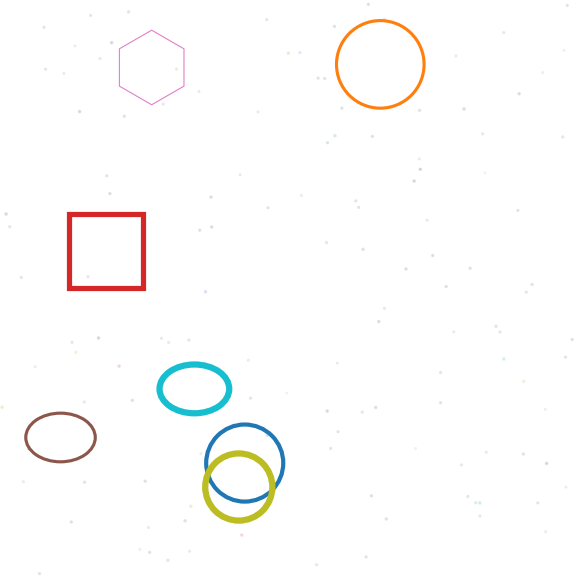[{"shape": "circle", "thickness": 2, "radius": 0.33, "center": [0.424, 0.197]}, {"shape": "circle", "thickness": 1.5, "radius": 0.38, "center": [0.659, 0.888]}, {"shape": "square", "thickness": 2.5, "radius": 0.32, "center": [0.184, 0.564]}, {"shape": "oval", "thickness": 1.5, "radius": 0.3, "center": [0.105, 0.242]}, {"shape": "hexagon", "thickness": 0.5, "radius": 0.32, "center": [0.263, 0.882]}, {"shape": "circle", "thickness": 3, "radius": 0.29, "center": [0.414, 0.156]}, {"shape": "oval", "thickness": 3, "radius": 0.3, "center": [0.337, 0.326]}]